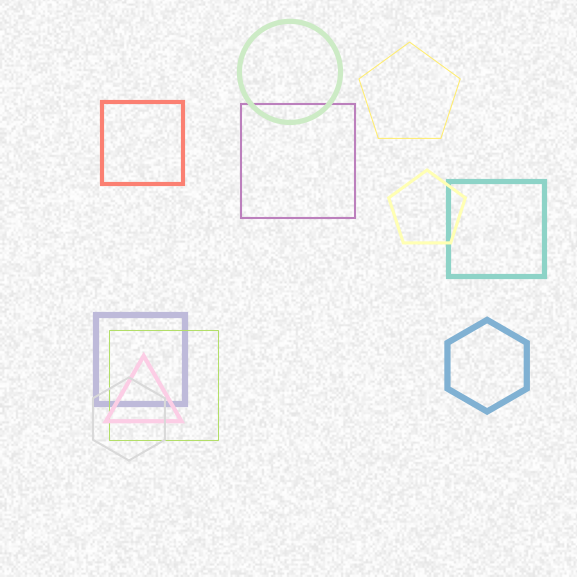[{"shape": "square", "thickness": 2.5, "radius": 0.41, "center": [0.859, 0.604]}, {"shape": "pentagon", "thickness": 1.5, "radius": 0.35, "center": [0.739, 0.635]}, {"shape": "square", "thickness": 3, "radius": 0.39, "center": [0.243, 0.376]}, {"shape": "square", "thickness": 2, "radius": 0.35, "center": [0.247, 0.752]}, {"shape": "hexagon", "thickness": 3, "radius": 0.4, "center": [0.844, 0.366]}, {"shape": "square", "thickness": 0.5, "radius": 0.47, "center": [0.283, 0.333]}, {"shape": "triangle", "thickness": 2, "radius": 0.38, "center": [0.249, 0.307]}, {"shape": "hexagon", "thickness": 1, "radius": 0.36, "center": [0.223, 0.274]}, {"shape": "square", "thickness": 1, "radius": 0.49, "center": [0.517, 0.72]}, {"shape": "circle", "thickness": 2.5, "radius": 0.44, "center": [0.502, 0.875]}, {"shape": "pentagon", "thickness": 0.5, "radius": 0.46, "center": [0.709, 0.834]}]